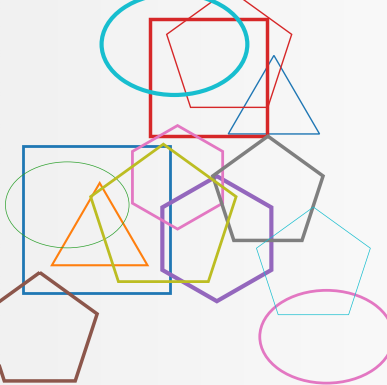[{"shape": "triangle", "thickness": 1, "radius": 0.68, "center": [0.707, 0.72]}, {"shape": "square", "thickness": 2, "radius": 0.95, "center": [0.249, 0.43]}, {"shape": "triangle", "thickness": 1.5, "radius": 0.71, "center": [0.257, 0.382]}, {"shape": "oval", "thickness": 0.5, "radius": 0.8, "center": [0.174, 0.468]}, {"shape": "square", "thickness": 2.5, "radius": 0.76, "center": [0.538, 0.799]}, {"shape": "pentagon", "thickness": 1, "radius": 0.85, "center": [0.591, 0.858]}, {"shape": "hexagon", "thickness": 3, "radius": 0.81, "center": [0.56, 0.38]}, {"shape": "pentagon", "thickness": 2.5, "radius": 0.78, "center": [0.103, 0.137]}, {"shape": "hexagon", "thickness": 2, "radius": 0.67, "center": [0.458, 0.539]}, {"shape": "oval", "thickness": 2, "radius": 0.86, "center": [0.843, 0.125]}, {"shape": "pentagon", "thickness": 2.5, "radius": 0.75, "center": [0.691, 0.497]}, {"shape": "pentagon", "thickness": 2, "radius": 0.99, "center": [0.422, 0.428]}, {"shape": "oval", "thickness": 3, "radius": 0.94, "center": [0.45, 0.885]}, {"shape": "pentagon", "thickness": 0.5, "radius": 0.77, "center": [0.809, 0.308]}]